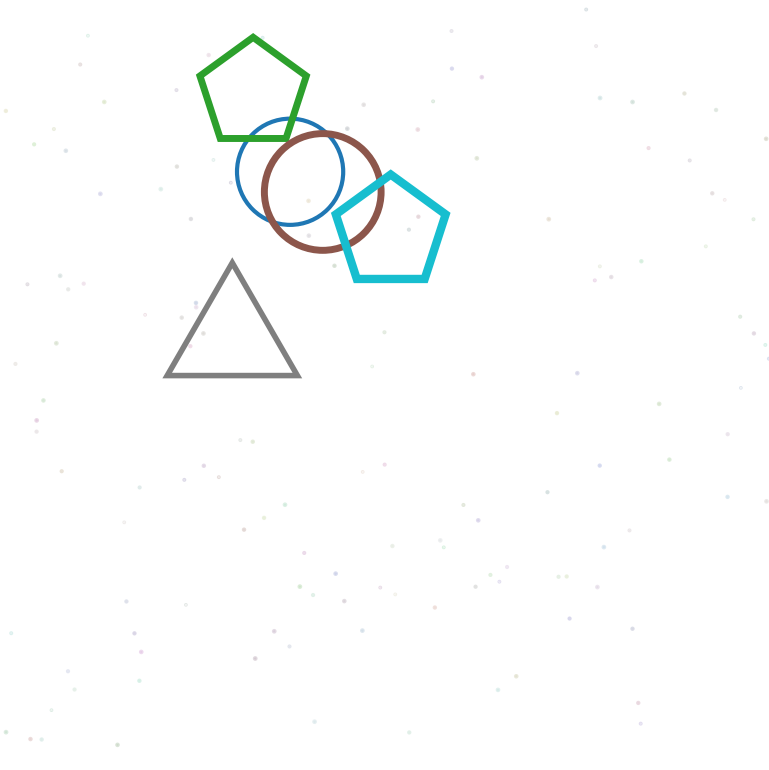[{"shape": "circle", "thickness": 1.5, "radius": 0.34, "center": [0.377, 0.777]}, {"shape": "pentagon", "thickness": 2.5, "radius": 0.36, "center": [0.329, 0.879]}, {"shape": "circle", "thickness": 2.5, "radius": 0.38, "center": [0.419, 0.751]}, {"shape": "triangle", "thickness": 2, "radius": 0.49, "center": [0.302, 0.561]}, {"shape": "pentagon", "thickness": 3, "radius": 0.37, "center": [0.507, 0.698]}]